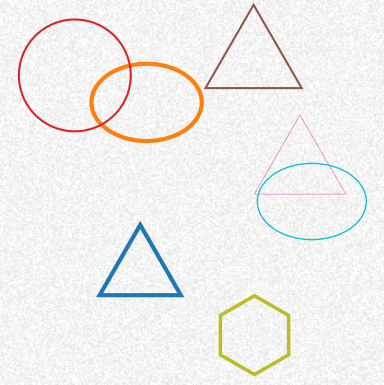[{"shape": "triangle", "thickness": 3, "radius": 0.61, "center": [0.364, 0.294]}, {"shape": "oval", "thickness": 3, "radius": 0.72, "center": [0.381, 0.734]}, {"shape": "circle", "thickness": 1.5, "radius": 0.73, "center": [0.194, 0.804]}, {"shape": "triangle", "thickness": 1.5, "radius": 0.72, "center": [0.659, 0.843]}, {"shape": "triangle", "thickness": 0.5, "radius": 0.69, "center": [0.779, 0.564]}, {"shape": "hexagon", "thickness": 2.5, "radius": 0.51, "center": [0.661, 0.129]}, {"shape": "oval", "thickness": 1, "radius": 0.71, "center": [0.81, 0.477]}]